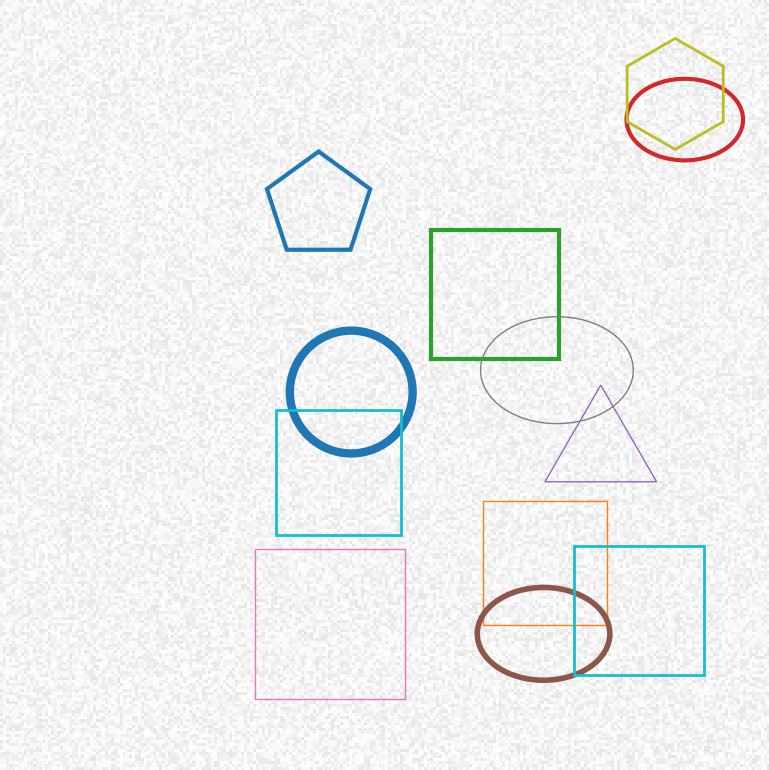[{"shape": "pentagon", "thickness": 1.5, "radius": 0.35, "center": [0.414, 0.733]}, {"shape": "circle", "thickness": 3, "radius": 0.4, "center": [0.456, 0.491]}, {"shape": "square", "thickness": 0.5, "radius": 0.4, "center": [0.708, 0.269]}, {"shape": "square", "thickness": 1.5, "radius": 0.42, "center": [0.643, 0.617]}, {"shape": "oval", "thickness": 1.5, "radius": 0.38, "center": [0.889, 0.845]}, {"shape": "triangle", "thickness": 0.5, "radius": 0.42, "center": [0.78, 0.416]}, {"shape": "oval", "thickness": 2, "radius": 0.43, "center": [0.706, 0.177]}, {"shape": "square", "thickness": 0.5, "radius": 0.49, "center": [0.429, 0.189]}, {"shape": "oval", "thickness": 0.5, "radius": 0.5, "center": [0.723, 0.519]}, {"shape": "hexagon", "thickness": 1, "radius": 0.36, "center": [0.877, 0.878]}, {"shape": "square", "thickness": 1, "radius": 0.42, "center": [0.83, 0.207]}, {"shape": "square", "thickness": 1, "radius": 0.41, "center": [0.44, 0.386]}]